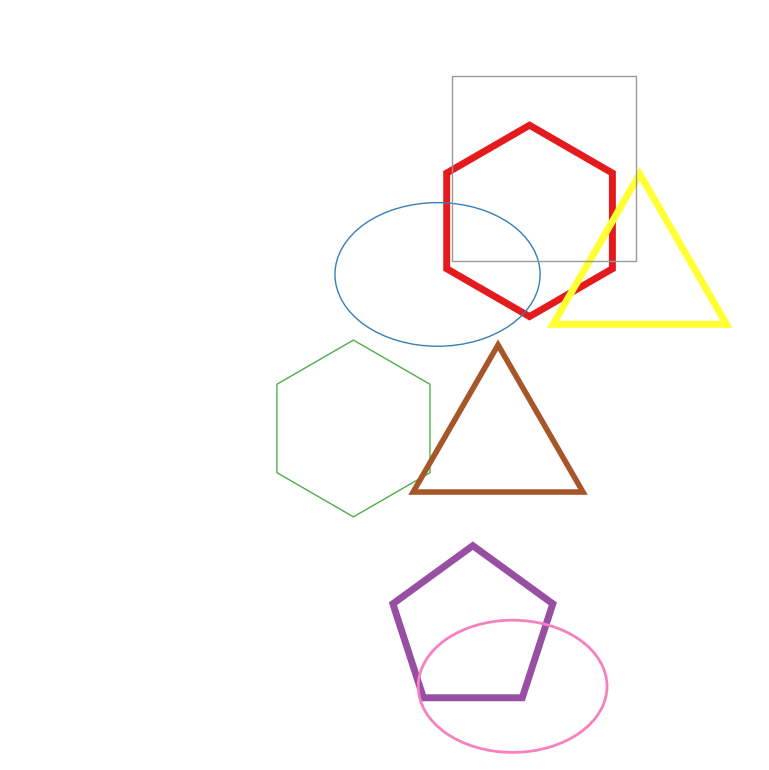[{"shape": "hexagon", "thickness": 2.5, "radius": 0.62, "center": [0.688, 0.713]}, {"shape": "oval", "thickness": 0.5, "radius": 0.67, "center": [0.568, 0.644]}, {"shape": "hexagon", "thickness": 0.5, "radius": 0.57, "center": [0.459, 0.444]}, {"shape": "pentagon", "thickness": 2.5, "radius": 0.55, "center": [0.614, 0.182]}, {"shape": "triangle", "thickness": 2.5, "radius": 0.65, "center": [0.831, 0.644]}, {"shape": "triangle", "thickness": 2, "radius": 0.64, "center": [0.647, 0.425]}, {"shape": "oval", "thickness": 1, "radius": 0.61, "center": [0.666, 0.109]}, {"shape": "square", "thickness": 0.5, "radius": 0.6, "center": [0.707, 0.781]}]